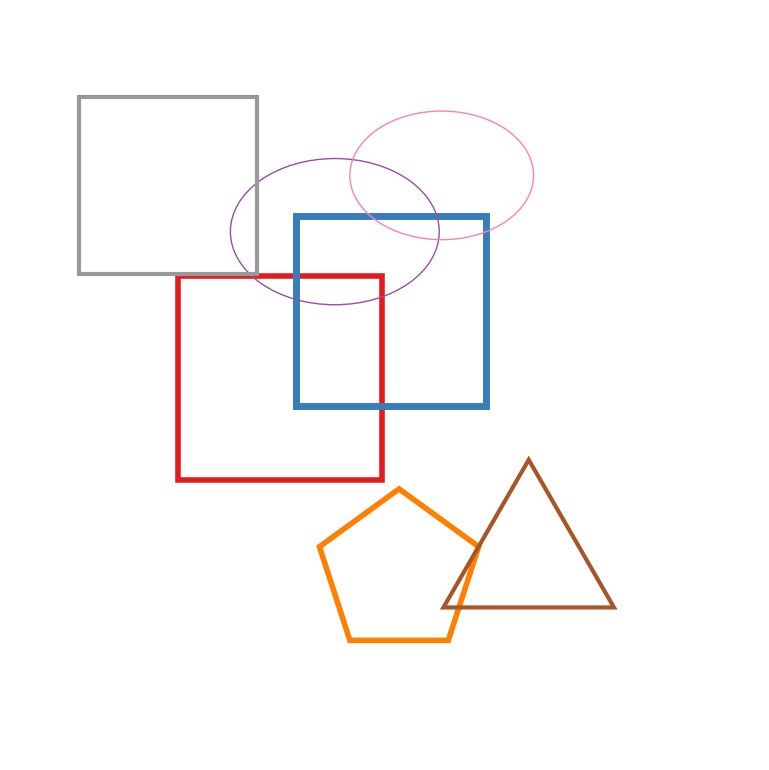[{"shape": "square", "thickness": 2, "radius": 0.66, "center": [0.364, 0.509]}, {"shape": "square", "thickness": 2.5, "radius": 0.62, "center": [0.508, 0.597]}, {"shape": "oval", "thickness": 0.5, "radius": 0.68, "center": [0.435, 0.699]}, {"shape": "pentagon", "thickness": 2, "radius": 0.54, "center": [0.518, 0.256]}, {"shape": "triangle", "thickness": 1.5, "radius": 0.64, "center": [0.687, 0.275]}, {"shape": "oval", "thickness": 0.5, "radius": 0.6, "center": [0.574, 0.772]}, {"shape": "square", "thickness": 1.5, "radius": 0.58, "center": [0.218, 0.759]}]